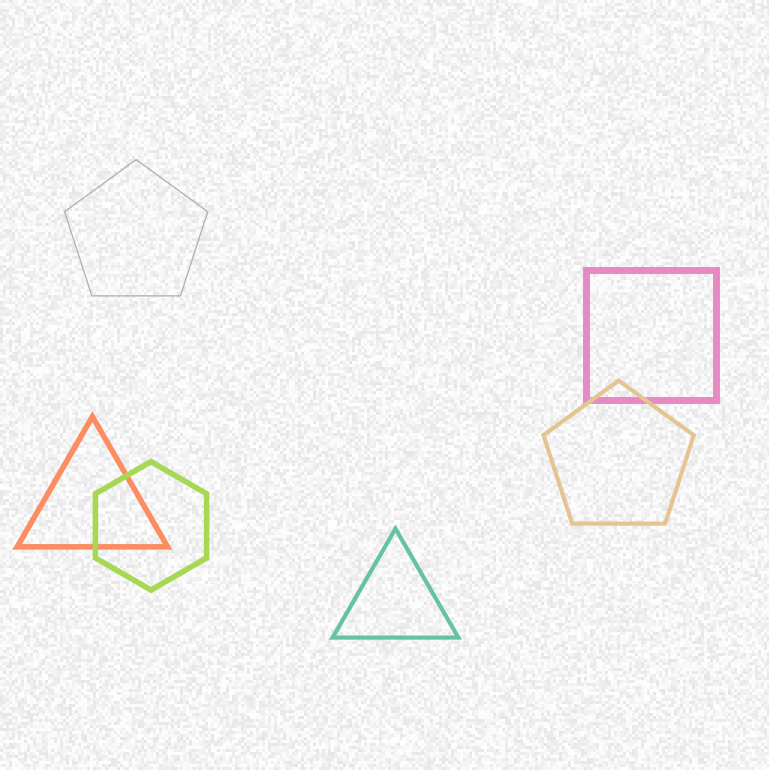[{"shape": "triangle", "thickness": 1.5, "radius": 0.47, "center": [0.514, 0.219]}, {"shape": "triangle", "thickness": 2, "radius": 0.56, "center": [0.12, 0.346]}, {"shape": "square", "thickness": 2.5, "radius": 0.42, "center": [0.846, 0.565]}, {"shape": "hexagon", "thickness": 2, "radius": 0.42, "center": [0.196, 0.317]}, {"shape": "pentagon", "thickness": 1.5, "radius": 0.51, "center": [0.803, 0.403]}, {"shape": "pentagon", "thickness": 0.5, "radius": 0.49, "center": [0.177, 0.695]}]